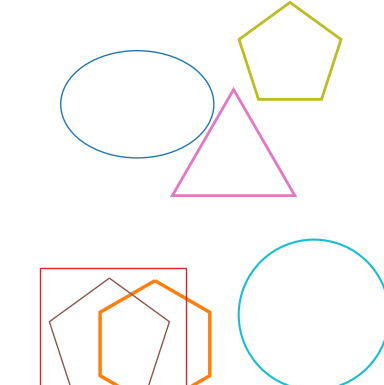[{"shape": "oval", "thickness": 1, "radius": 0.99, "center": [0.357, 0.729]}, {"shape": "hexagon", "thickness": 2.5, "radius": 0.82, "center": [0.402, 0.107]}, {"shape": "square", "thickness": 1, "radius": 0.95, "center": [0.294, 0.116]}, {"shape": "pentagon", "thickness": 1, "radius": 0.82, "center": [0.284, 0.114]}, {"shape": "triangle", "thickness": 2, "radius": 0.92, "center": [0.607, 0.584]}, {"shape": "pentagon", "thickness": 2, "radius": 0.7, "center": [0.753, 0.854]}, {"shape": "circle", "thickness": 1.5, "radius": 0.98, "center": [0.815, 0.182]}]